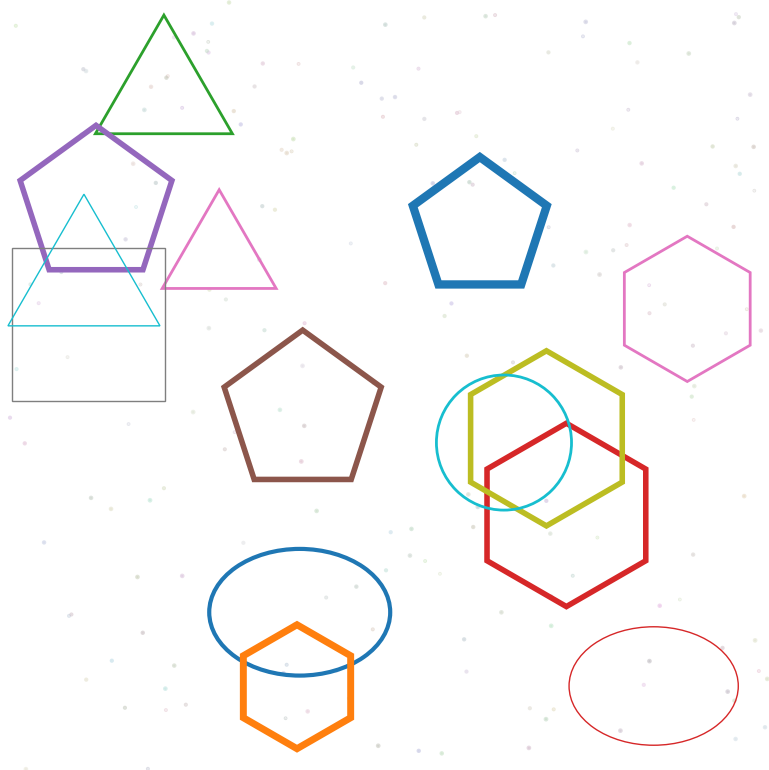[{"shape": "oval", "thickness": 1.5, "radius": 0.59, "center": [0.389, 0.205]}, {"shape": "pentagon", "thickness": 3, "radius": 0.46, "center": [0.623, 0.705]}, {"shape": "hexagon", "thickness": 2.5, "radius": 0.4, "center": [0.386, 0.108]}, {"shape": "triangle", "thickness": 1, "radius": 0.51, "center": [0.213, 0.878]}, {"shape": "hexagon", "thickness": 2, "radius": 0.6, "center": [0.736, 0.331]}, {"shape": "oval", "thickness": 0.5, "radius": 0.55, "center": [0.849, 0.109]}, {"shape": "pentagon", "thickness": 2, "radius": 0.52, "center": [0.125, 0.734]}, {"shape": "pentagon", "thickness": 2, "radius": 0.54, "center": [0.393, 0.464]}, {"shape": "hexagon", "thickness": 1, "radius": 0.47, "center": [0.893, 0.599]}, {"shape": "triangle", "thickness": 1, "radius": 0.43, "center": [0.285, 0.668]}, {"shape": "square", "thickness": 0.5, "radius": 0.5, "center": [0.115, 0.578]}, {"shape": "hexagon", "thickness": 2, "radius": 0.57, "center": [0.71, 0.431]}, {"shape": "triangle", "thickness": 0.5, "radius": 0.57, "center": [0.109, 0.634]}, {"shape": "circle", "thickness": 1, "radius": 0.44, "center": [0.655, 0.425]}]